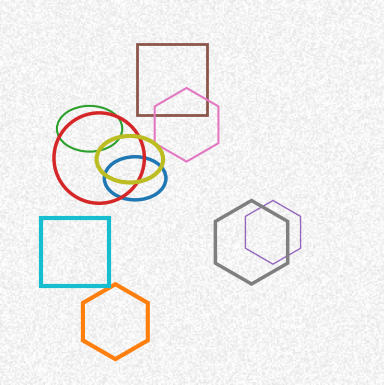[{"shape": "oval", "thickness": 2.5, "radius": 0.4, "center": [0.351, 0.537]}, {"shape": "hexagon", "thickness": 3, "radius": 0.49, "center": [0.3, 0.165]}, {"shape": "oval", "thickness": 1.5, "radius": 0.42, "center": [0.233, 0.666]}, {"shape": "circle", "thickness": 2.5, "radius": 0.59, "center": [0.258, 0.589]}, {"shape": "hexagon", "thickness": 1, "radius": 0.41, "center": [0.709, 0.397]}, {"shape": "square", "thickness": 2, "radius": 0.46, "center": [0.446, 0.793]}, {"shape": "hexagon", "thickness": 1.5, "radius": 0.48, "center": [0.485, 0.676]}, {"shape": "hexagon", "thickness": 2.5, "radius": 0.54, "center": [0.653, 0.371]}, {"shape": "oval", "thickness": 3, "radius": 0.43, "center": [0.337, 0.586]}, {"shape": "square", "thickness": 3, "radius": 0.44, "center": [0.194, 0.345]}]